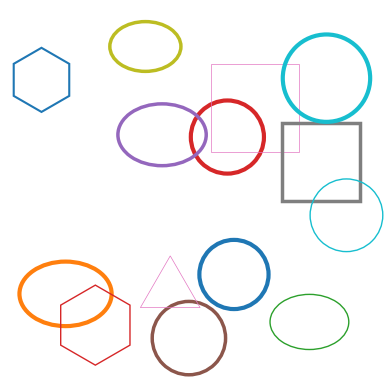[{"shape": "circle", "thickness": 3, "radius": 0.45, "center": [0.608, 0.287]}, {"shape": "hexagon", "thickness": 1.5, "radius": 0.42, "center": [0.108, 0.793]}, {"shape": "oval", "thickness": 3, "radius": 0.6, "center": [0.17, 0.237]}, {"shape": "oval", "thickness": 1, "radius": 0.51, "center": [0.804, 0.164]}, {"shape": "hexagon", "thickness": 1, "radius": 0.52, "center": [0.248, 0.155]}, {"shape": "circle", "thickness": 3, "radius": 0.47, "center": [0.591, 0.644]}, {"shape": "oval", "thickness": 2.5, "radius": 0.57, "center": [0.421, 0.65]}, {"shape": "circle", "thickness": 2.5, "radius": 0.48, "center": [0.491, 0.122]}, {"shape": "triangle", "thickness": 0.5, "radius": 0.45, "center": [0.442, 0.246]}, {"shape": "square", "thickness": 0.5, "radius": 0.57, "center": [0.663, 0.719]}, {"shape": "square", "thickness": 2.5, "radius": 0.51, "center": [0.834, 0.58]}, {"shape": "oval", "thickness": 2.5, "radius": 0.46, "center": [0.378, 0.879]}, {"shape": "circle", "thickness": 3, "radius": 0.57, "center": [0.848, 0.797]}, {"shape": "circle", "thickness": 1, "radius": 0.47, "center": [0.9, 0.441]}]